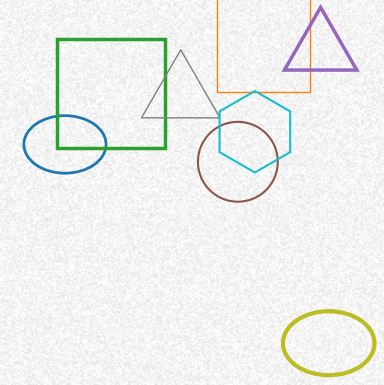[{"shape": "oval", "thickness": 2, "radius": 0.53, "center": [0.169, 0.625]}, {"shape": "square", "thickness": 1, "radius": 0.61, "center": [0.685, 0.882]}, {"shape": "square", "thickness": 2.5, "radius": 0.7, "center": [0.289, 0.757]}, {"shape": "triangle", "thickness": 2.5, "radius": 0.54, "center": [0.833, 0.872]}, {"shape": "circle", "thickness": 1.5, "radius": 0.52, "center": [0.618, 0.58]}, {"shape": "triangle", "thickness": 1, "radius": 0.59, "center": [0.469, 0.753]}, {"shape": "oval", "thickness": 3, "radius": 0.59, "center": [0.854, 0.109]}, {"shape": "hexagon", "thickness": 1.5, "radius": 0.53, "center": [0.662, 0.658]}]